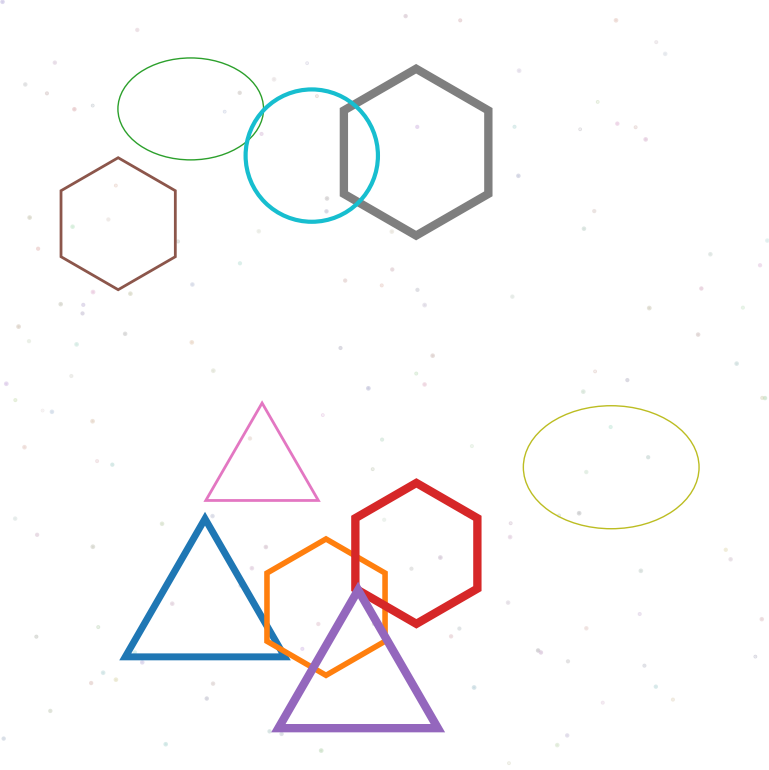[{"shape": "triangle", "thickness": 2.5, "radius": 0.6, "center": [0.266, 0.207]}, {"shape": "hexagon", "thickness": 2, "radius": 0.44, "center": [0.423, 0.211]}, {"shape": "oval", "thickness": 0.5, "radius": 0.47, "center": [0.248, 0.859]}, {"shape": "hexagon", "thickness": 3, "radius": 0.46, "center": [0.541, 0.281]}, {"shape": "triangle", "thickness": 3, "radius": 0.6, "center": [0.465, 0.114]}, {"shape": "hexagon", "thickness": 1, "radius": 0.43, "center": [0.153, 0.709]}, {"shape": "triangle", "thickness": 1, "radius": 0.42, "center": [0.34, 0.392]}, {"shape": "hexagon", "thickness": 3, "radius": 0.54, "center": [0.54, 0.802]}, {"shape": "oval", "thickness": 0.5, "radius": 0.57, "center": [0.794, 0.393]}, {"shape": "circle", "thickness": 1.5, "radius": 0.43, "center": [0.405, 0.798]}]